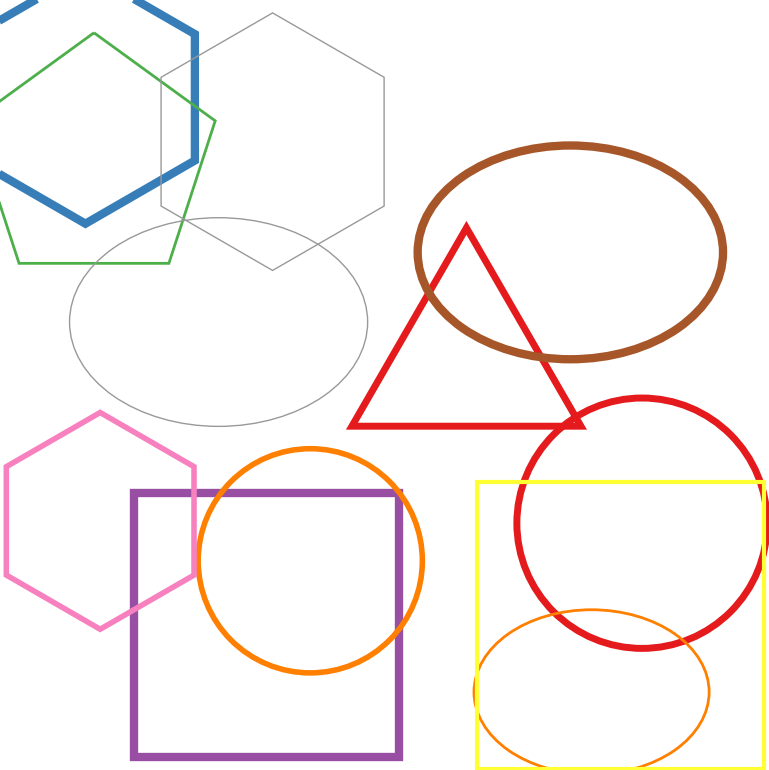[{"shape": "triangle", "thickness": 2.5, "radius": 0.86, "center": [0.606, 0.532]}, {"shape": "circle", "thickness": 2.5, "radius": 0.81, "center": [0.834, 0.321]}, {"shape": "hexagon", "thickness": 3, "radius": 0.82, "center": [0.111, 0.874]}, {"shape": "pentagon", "thickness": 1, "radius": 0.83, "center": [0.122, 0.792]}, {"shape": "square", "thickness": 3, "radius": 0.86, "center": [0.346, 0.188]}, {"shape": "circle", "thickness": 2, "radius": 0.73, "center": [0.403, 0.272]}, {"shape": "oval", "thickness": 1, "radius": 0.76, "center": [0.768, 0.101]}, {"shape": "square", "thickness": 1.5, "radius": 0.93, "center": [0.806, 0.187]}, {"shape": "oval", "thickness": 3, "radius": 0.99, "center": [0.741, 0.672]}, {"shape": "hexagon", "thickness": 2, "radius": 0.7, "center": [0.13, 0.324]}, {"shape": "hexagon", "thickness": 0.5, "radius": 0.84, "center": [0.354, 0.816]}, {"shape": "oval", "thickness": 0.5, "radius": 0.97, "center": [0.284, 0.582]}]